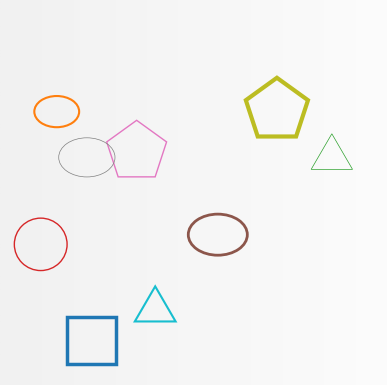[{"shape": "square", "thickness": 2.5, "radius": 0.31, "center": [0.236, 0.115]}, {"shape": "oval", "thickness": 1.5, "radius": 0.29, "center": [0.146, 0.71]}, {"shape": "triangle", "thickness": 0.5, "radius": 0.31, "center": [0.856, 0.591]}, {"shape": "circle", "thickness": 1, "radius": 0.34, "center": [0.105, 0.365]}, {"shape": "oval", "thickness": 2, "radius": 0.38, "center": [0.562, 0.39]}, {"shape": "pentagon", "thickness": 1, "radius": 0.41, "center": [0.353, 0.606]}, {"shape": "oval", "thickness": 0.5, "radius": 0.36, "center": [0.224, 0.591]}, {"shape": "pentagon", "thickness": 3, "radius": 0.42, "center": [0.715, 0.714]}, {"shape": "triangle", "thickness": 1.5, "radius": 0.3, "center": [0.401, 0.195]}]